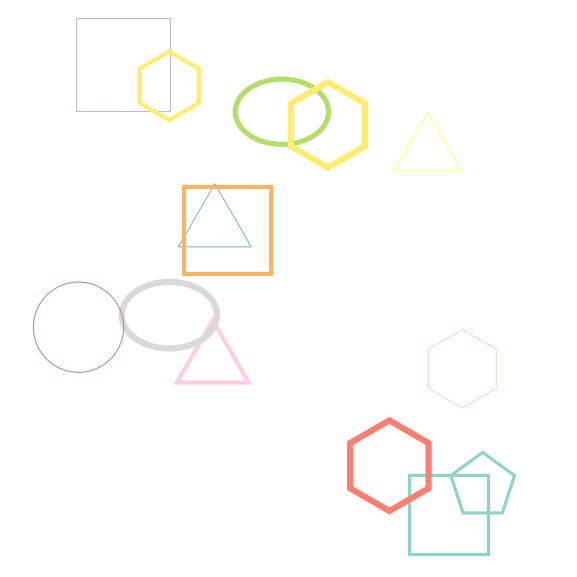[{"shape": "pentagon", "thickness": 1.5, "radius": 0.29, "center": [0.836, 0.158]}, {"shape": "square", "thickness": 1.5, "radius": 0.34, "center": [0.776, 0.108]}, {"shape": "triangle", "thickness": 1, "radius": 0.34, "center": [0.74, 0.737]}, {"shape": "square", "thickness": 0.5, "radius": 0.4, "center": [0.213, 0.888]}, {"shape": "hexagon", "thickness": 3, "radius": 0.39, "center": [0.674, 0.193]}, {"shape": "triangle", "thickness": 0.5, "radius": 0.36, "center": [0.372, 0.608]}, {"shape": "square", "thickness": 2, "radius": 0.37, "center": [0.394, 0.6]}, {"shape": "oval", "thickness": 2.5, "radius": 0.4, "center": [0.488, 0.806]}, {"shape": "triangle", "thickness": 2, "radius": 0.36, "center": [0.368, 0.373]}, {"shape": "oval", "thickness": 3, "radius": 0.41, "center": [0.293, 0.453]}, {"shape": "circle", "thickness": 0.5, "radius": 0.39, "center": [0.136, 0.433]}, {"shape": "hexagon", "thickness": 0.5, "radius": 0.34, "center": [0.801, 0.36]}, {"shape": "hexagon", "thickness": 2, "radius": 0.3, "center": [0.293, 0.851]}, {"shape": "hexagon", "thickness": 3, "radius": 0.37, "center": [0.568, 0.783]}]